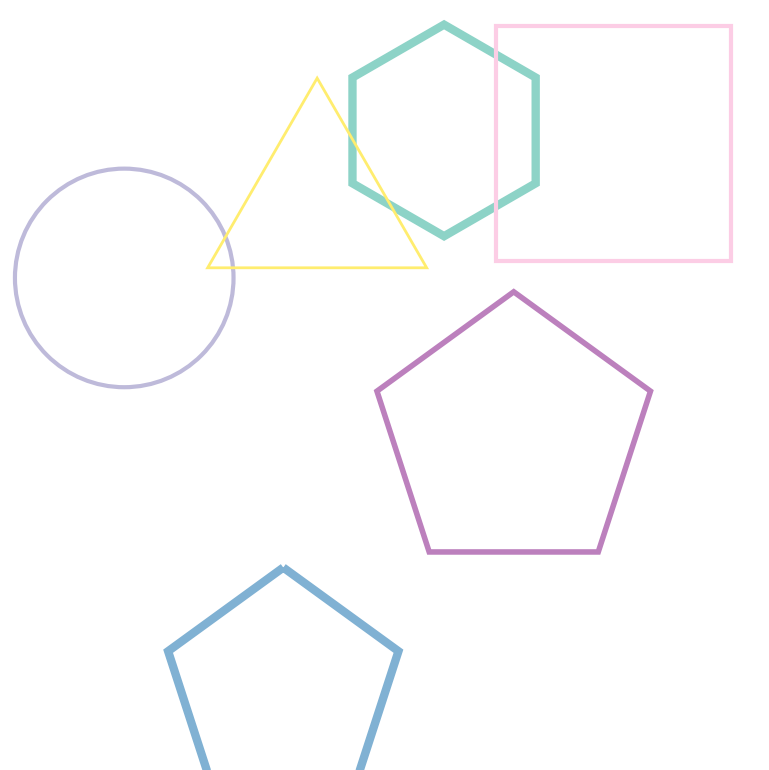[{"shape": "hexagon", "thickness": 3, "radius": 0.69, "center": [0.577, 0.831]}, {"shape": "circle", "thickness": 1.5, "radius": 0.71, "center": [0.161, 0.639]}, {"shape": "pentagon", "thickness": 3, "radius": 0.79, "center": [0.368, 0.106]}, {"shape": "square", "thickness": 1.5, "radius": 0.76, "center": [0.797, 0.814]}, {"shape": "pentagon", "thickness": 2, "radius": 0.93, "center": [0.667, 0.434]}, {"shape": "triangle", "thickness": 1, "radius": 0.82, "center": [0.412, 0.734]}]